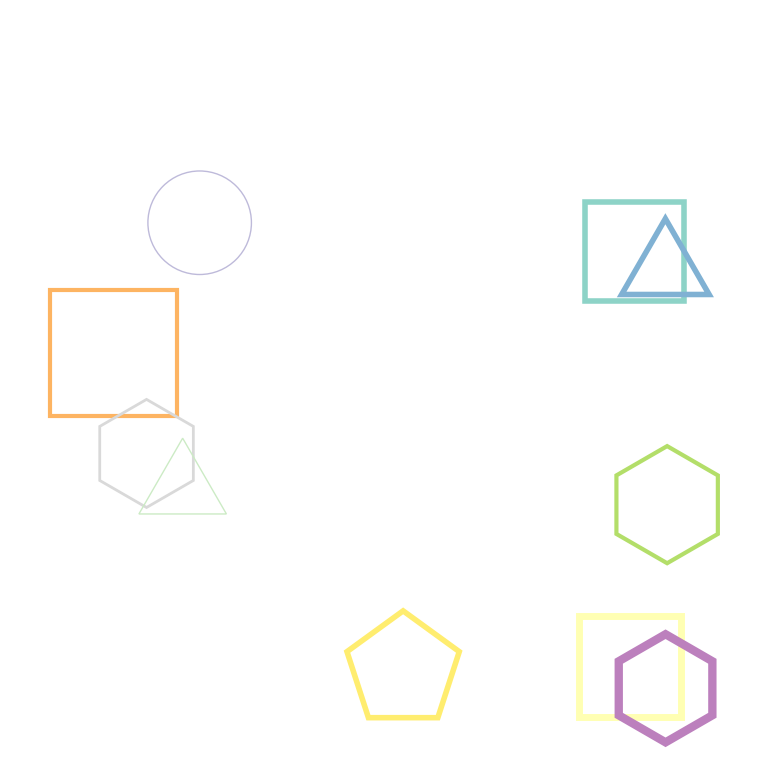[{"shape": "square", "thickness": 2, "radius": 0.32, "center": [0.824, 0.673]}, {"shape": "square", "thickness": 2.5, "radius": 0.33, "center": [0.818, 0.134]}, {"shape": "circle", "thickness": 0.5, "radius": 0.34, "center": [0.259, 0.711]}, {"shape": "triangle", "thickness": 2, "radius": 0.33, "center": [0.864, 0.65]}, {"shape": "square", "thickness": 1.5, "radius": 0.41, "center": [0.147, 0.541]}, {"shape": "hexagon", "thickness": 1.5, "radius": 0.38, "center": [0.866, 0.345]}, {"shape": "hexagon", "thickness": 1, "radius": 0.35, "center": [0.19, 0.411]}, {"shape": "hexagon", "thickness": 3, "radius": 0.35, "center": [0.864, 0.106]}, {"shape": "triangle", "thickness": 0.5, "radius": 0.33, "center": [0.237, 0.365]}, {"shape": "pentagon", "thickness": 2, "radius": 0.38, "center": [0.524, 0.13]}]